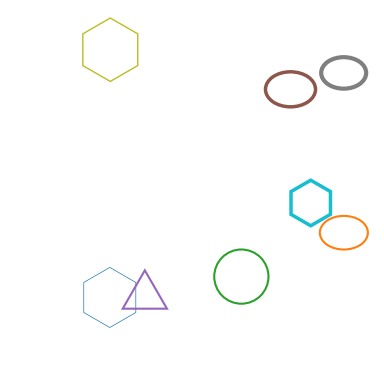[{"shape": "hexagon", "thickness": 0.5, "radius": 0.39, "center": [0.285, 0.227]}, {"shape": "oval", "thickness": 1.5, "radius": 0.31, "center": [0.893, 0.396]}, {"shape": "circle", "thickness": 1.5, "radius": 0.35, "center": [0.627, 0.282]}, {"shape": "triangle", "thickness": 1.5, "radius": 0.33, "center": [0.376, 0.231]}, {"shape": "oval", "thickness": 2.5, "radius": 0.32, "center": [0.755, 0.768]}, {"shape": "oval", "thickness": 3, "radius": 0.29, "center": [0.893, 0.811]}, {"shape": "hexagon", "thickness": 1, "radius": 0.41, "center": [0.286, 0.871]}, {"shape": "hexagon", "thickness": 2.5, "radius": 0.3, "center": [0.807, 0.473]}]